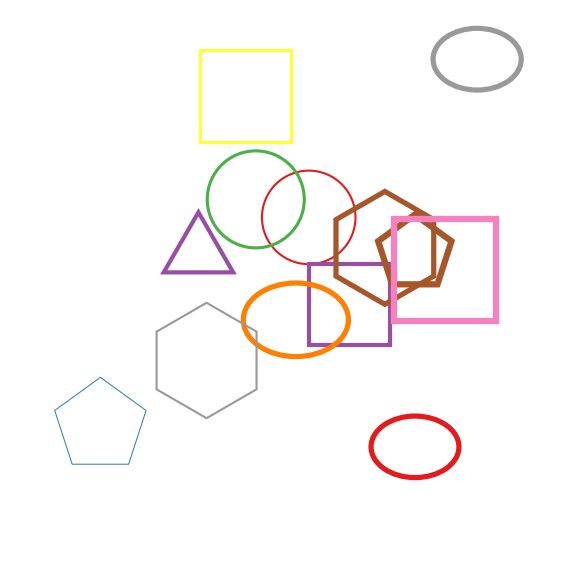[{"shape": "circle", "thickness": 1, "radius": 0.4, "center": [0.535, 0.623]}, {"shape": "oval", "thickness": 2.5, "radius": 0.38, "center": [0.719, 0.225]}, {"shape": "pentagon", "thickness": 0.5, "radius": 0.42, "center": [0.174, 0.263]}, {"shape": "circle", "thickness": 1.5, "radius": 0.42, "center": [0.443, 0.654]}, {"shape": "square", "thickness": 2, "radius": 0.35, "center": [0.605, 0.472]}, {"shape": "triangle", "thickness": 2, "radius": 0.35, "center": [0.344, 0.562]}, {"shape": "oval", "thickness": 2.5, "radius": 0.45, "center": [0.512, 0.445]}, {"shape": "square", "thickness": 1.5, "radius": 0.39, "center": [0.426, 0.833]}, {"shape": "hexagon", "thickness": 2.5, "radius": 0.49, "center": [0.666, 0.57]}, {"shape": "pentagon", "thickness": 3, "radius": 0.33, "center": [0.718, 0.561]}, {"shape": "square", "thickness": 3, "radius": 0.44, "center": [0.77, 0.532]}, {"shape": "hexagon", "thickness": 1, "radius": 0.5, "center": [0.358, 0.375]}, {"shape": "oval", "thickness": 2.5, "radius": 0.38, "center": [0.826, 0.897]}]